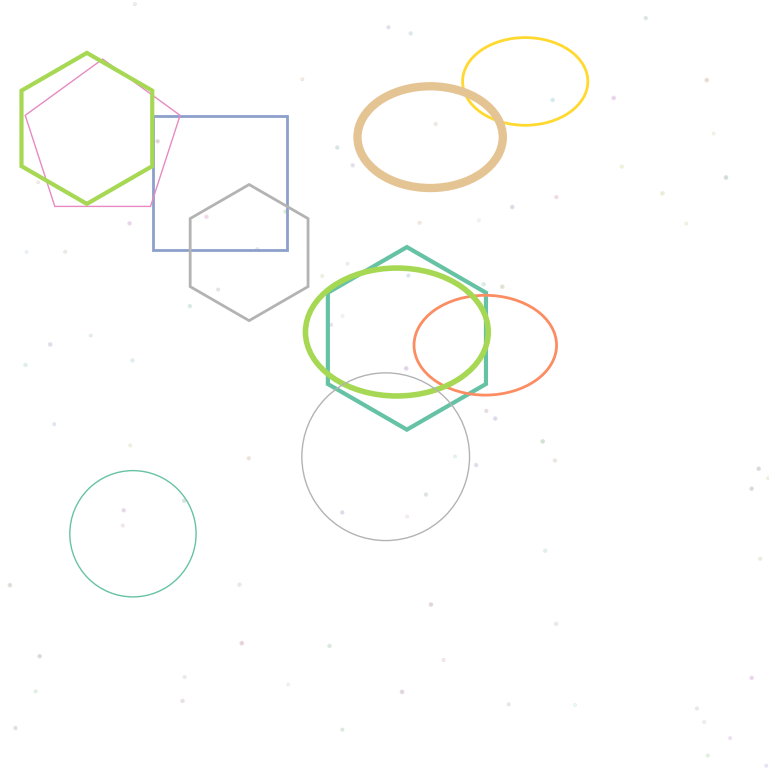[{"shape": "circle", "thickness": 0.5, "radius": 0.41, "center": [0.173, 0.307]}, {"shape": "hexagon", "thickness": 1.5, "radius": 0.59, "center": [0.528, 0.561]}, {"shape": "oval", "thickness": 1, "radius": 0.46, "center": [0.63, 0.552]}, {"shape": "square", "thickness": 1, "radius": 0.44, "center": [0.286, 0.762]}, {"shape": "pentagon", "thickness": 0.5, "radius": 0.53, "center": [0.133, 0.818]}, {"shape": "hexagon", "thickness": 1.5, "radius": 0.49, "center": [0.113, 0.833]}, {"shape": "oval", "thickness": 2, "radius": 0.59, "center": [0.515, 0.569]}, {"shape": "oval", "thickness": 1, "radius": 0.41, "center": [0.682, 0.894]}, {"shape": "oval", "thickness": 3, "radius": 0.47, "center": [0.559, 0.822]}, {"shape": "hexagon", "thickness": 1, "radius": 0.44, "center": [0.324, 0.672]}, {"shape": "circle", "thickness": 0.5, "radius": 0.54, "center": [0.501, 0.407]}]